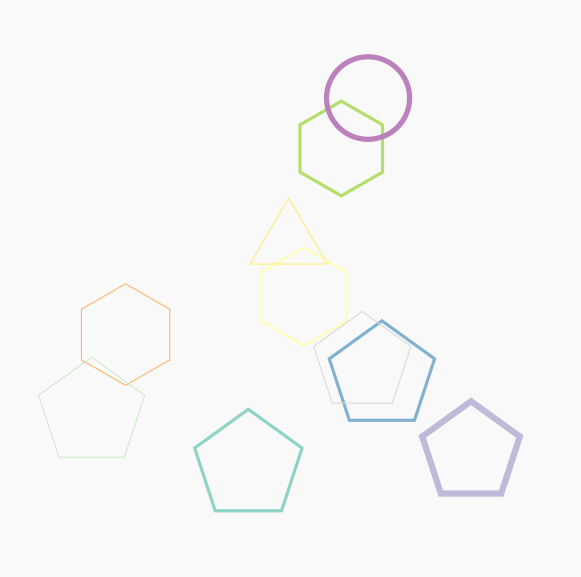[{"shape": "pentagon", "thickness": 1.5, "radius": 0.49, "center": [0.427, 0.193]}, {"shape": "hexagon", "thickness": 1, "radius": 0.42, "center": [0.523, 0.486]}, {"shape": "pentagon", "thickness": 3, "radius": 0.44, "center": [0.81, 0.216]}, {"shape": "pentagon", "thickness": 1.5, "radius": 0.48, "center": [0.657, 0.348]}, {"shape": "hexagon", "thickness": 0.5, "radius": 0.44, "center": [0.216, 0.42]}, {"shape": "hexagon", "thickness": 1.5, "radius": 0.41, "center": [0.587, 0.742]}, {"shape": "pentagon", "thickness": 0.5, "radius": 0.44, "center": [0.623, 0.372]}, {"shape": "circle", "thickness": 2.5, "radius": 0.36, "center": [0.633, 0.829]}, {"shape": "pentagon", "thickness": 0.5, "radius": 0.48, "center": [0.158, 0.285]}, {"shape": "triangle", "thickness": 0.5, "radius": 0.38, "center": [0.497, 0.58]}]